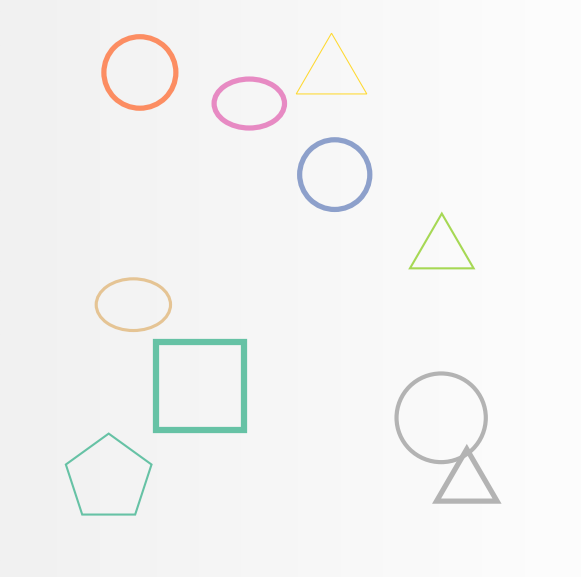[{"shape": "pentagon", "thickness": 1, "radius": 0.39, "center": [0.187, 0.171]}, {"shape": "square", "thickness": 3, "radius": 0.38, "center": [0.343, 0.331]}, {"shape": "circle", "thickness": 2.5, "radius": 0.31, "center": [0.241, 0.874]}, {"shape": "circle", "thickness": 2.5, "radius": 0.3, "center": [0.576, 0.697]}, {"shape": "oval", "thickness": 2.5, "radius": 0.3, "center": [0.429, 0.82]}, {"shape": "triangle", "thickness": 1, "radius": 0.32, "center": [0.76, 0.566]}, {"shape": "triangle", "thickness": 0.5, "radius": 0.35, "center": [0.57, 0.872]}, {"shape": "oval", "thickness": 1.5, "radius": 0.32, "center": [0.229, 0.472]}, {"shape": "triangle", "thickness": 2.5, "radius": 0.3, "center": [0.803, 0.161]}, {"shape": "circle", "thickness": 2, "radius": 0.38, "center": [0.759, 0.276]}]